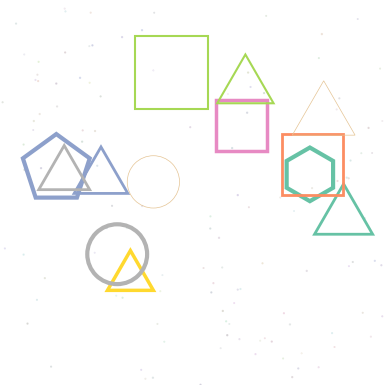[{"shape": "hexagon", "thickness": 3, "radius": 0.35, "center": [0.805, 0.547]}, {"shape": "triangle", "thickness": 2, "radius": 0.44, "center": [0.892, 0.435]}, {"shape": "square", "thickness": 2, "radius": 0.4, "center": [0.812, 0.573]}, {"shape": "triangle", "thickness": 2, "radius": 0.4, "center": [0.262, 0.538]}, {"shape": "pentagon", "thickness": 3, "radius": 0.46, "center": [0.146, 0.561]}, {"shape": "square", "thickness": 2.5, "radius": 0.33, "center": [0.628, 0.674]}, {"shape": "triangle", "thickness": 1.5, "radius": 0.42, "center": [0.637, 0.774]}, {"shape": "square", "thickness": 1.5, "radius": 0.47, "center": [0.446, 0.812]}, {"shape": "triangle", "thickness": 2.5, "radius": 0.34, "center": [0.339, 0.28]}, {"shape": "triangle", "thickness": 0.5, "radius": 0.47, "center": [0.841, 0.696]}, {"shape": "circle", "thickness": 0.5, "radius": 0.34, "center": [0.398, 0.528]}, {"shape": "circle", "thickness": 3, "radius": 0.39, "center": [0.304, 0.34]}, {"shape": "triangle", "thickness": 2, "radius": 0.38, "center": [0.167, 0.546]}]